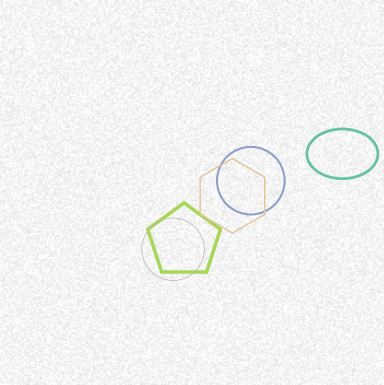[{"shape": "oval", "thickness": 2, "radius": 0.46, "center": [0.889, 0.6]}, {"shape": "circle", "thickness": 1.5, "radius": 0.44, "center": [0.651, 0.531]}, {"shape": "pentagon", "thickness": 2.5, "radius": 0.5, "center": [0.478, 0.374]}, {"shape": "hexagon", "thickness": 1, "radius": 0.48, "center": [0.604, 0.491]}, {"shape": "circle", "thickness": 0.5, "radius": 0.41, "center": [0.449, 0.353]}]